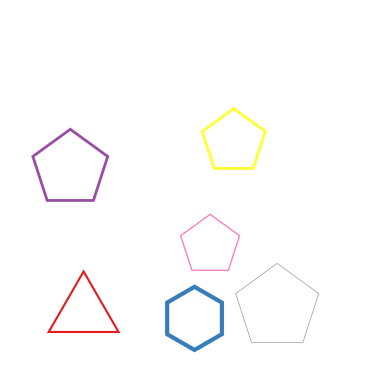[{"shape": "triangle", "thickness": 1.5, "radius": 0.52, "center": [0.217, 0.19]}, {"shape": "hexagon", "thickness": 3, "radius": 0.41, "center": [0.505, 0.173]}, {"shape": "pentagon", "thickness": 2, "radius": 0.51, "center": [0.183, 0.562]}, {"shape": "pentagon", "thickness": 2, "radius": 0.43, "center": [0.607, 0.632]}, {"shape": "pentagon", "thickness": 1, "radius": 0.4, "center": [0.546, 0.363]}, {"shape": "pentagon", "thickness": 0.5, "radius": 0.57, "center": [0.72, 0.202]}]